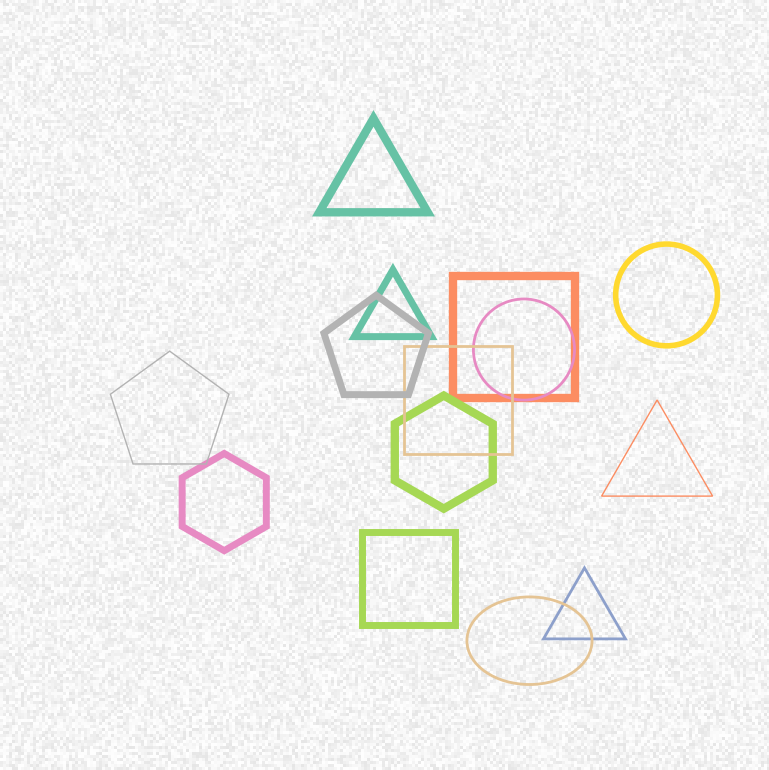[{"shape": "triangle", "thickness": 2.5, "radius": 0.29, "center": [0.51, 0.592]}, {"shape": "triangle", "thickness": 3, "radius": 0.41, "center": [0.485, 0.765]}, {"shape": "triangle", "thickness": 0.5, "radius": 0.42, "center": [0.853, 0.397]}, {"shape": "square", "thickness": 3, "radius": 0.4, "center": [0.668, 0.562]}, {"shape": "triangle", "thickness": 1, "radius": 0.31, "center": [0.759, 0.201]}, {"shape": "hexagon", "thickness": 2.5, "radius": 0.32, "center": [0.291, 0.348]}, {"shape": "circle", "thickness": 1, "radius": 0.33, "center": [0.68, 0.546]}, {"shape": "hexagon", "thickness": 3, "radius": 0.37, "center": [0.576, 0.413]}, {"shape": "square", "thickness": 2.5, "radius": 0.3, "center": [0.53, 0.249]}, {"shape": "circle", "thickness": 2, "radius": 0.33, "center": [0.866, 0.617]}, {"shape": "oval", "thickness": 1, "radius": 0.41, "center": [0.688, 0.168]}, {"shape": "square", "thickness": 1, "radius": 0.35, "center": [0.595, 0.481]}, {"shape": "pentagon", "thickness": 0.5, "radius": 0.4, "center": [0.22, 0.463]}, {"shape": "pentagon", "thickness": 2.5, "radius": 0.36, "center": [0.489, 0.545]}]